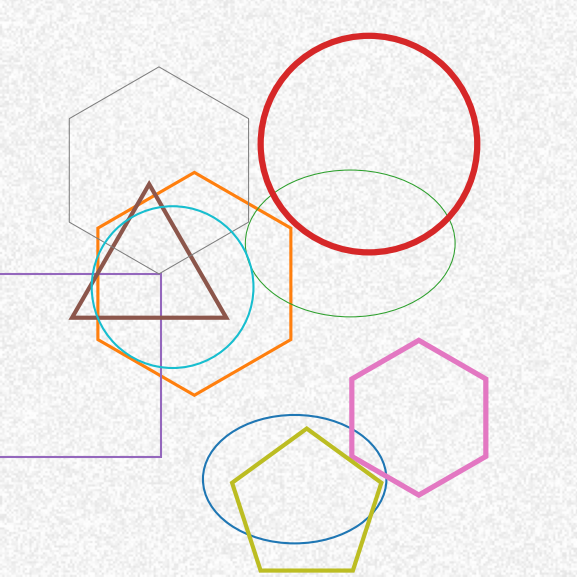[{"shape": "oval", "thickness": 1, "radius": 0.79, "center": [0.51, 0.169]}, {"shape": "hexagon", "thickness": 1.5, "radius": 0.96, "center": [0.337, 0.508]}, {"shape": "oval", "thickness": 0.5, "radius": 0.91, "center": [0.606, 0.578]}, {"shape": "circle", "thickness": 3, "radius": 0.94, "center": [0.639, 0.75]}, {"shape": "square", "thickness": 1, "radius": 0.79, "center": [0.12, 0.366]}, {"shape": "triangle", "thickness": 2, "radius": 0.77, "center": [0.258, 0.526]}, {"shape": "hexagon", "thickness": 2.5, "radius": 0.67, "center": [0.725, 0.276]}, {"shape": "hexagon", "thickness": 0.5, "radius": 0.9, "center": [0.275, 0.704]}, {"shape": "pentagon", "thickness": 2, "radius": 0.68, "center": [0.531, 0.121]}, {"shape": "circle", "thickness": 1, "radius": 0.7, "center": [0.299, 0.502]}]